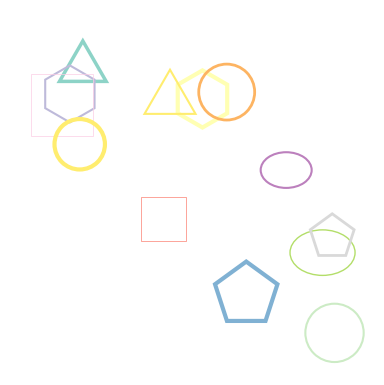[{"shape": "triangle", "thickness": 2.5, "radius": 0.35, "center": [0.215, 0.824]}, {"shape": "hexagon", "thickness": 3, "radius": 0.37, "center": [0.526, 0.743]}, {"shape": "hexagon", "thickness": 1.5, "radius": 0.37, "center": [0.181, 0.756]}, {"shape": "square", "thickness": 0.5, "radius": 0.29, "center": [0.425, 0.432]}, {"shape": "pentagon", "thickness": 3, "radius": 0.43, "center": [0.64, 0.235]}, {"shape": "circle", "thickness": 2, "radius": 0.36, "center": [0.589, 0.761]}, {"shape": "oval", "thickness": 1, "radius": 0.42, "center": [0.838, 0.344]}, {"shape": "square", "thickness": 0.5, "radius": 0.4, "center": [0.16, 0.727]}, {"shape": "pentagon", "thickness": 2, "radius": 0.3, "center": [0.863, 0.385]}, {"shape": "oval", "thickness": 1.5, "radius": 0.33, "center": [0.743, 0.558]}, {"shape": "circle", "thickness": 1.5, "radius": 0.38, "center": [0.869, 0.135]}, {"shape": "triangle", "thickness": 1.5, "radius": 0.38, "center": [0.442, 0.742]}, {"shape": "circle", "thickness": 3, "radius": 0.33, "center": [0.207, 0.625]}]